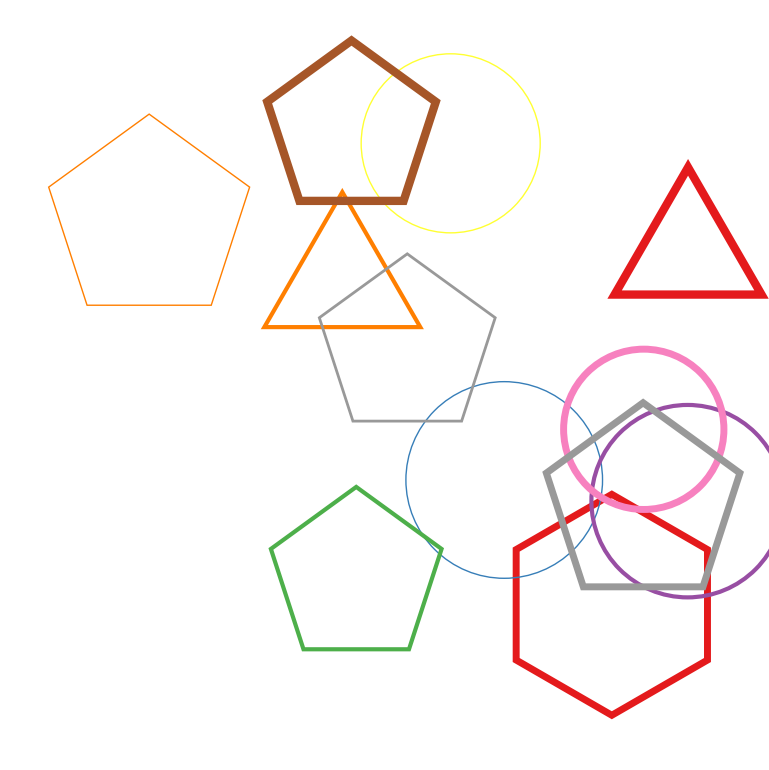[{"shape": "triangle", "thickness": 3, "radius": 0.55, "center": [0.894, 0.673]}, {"shape": "hexagon", "thickness": 2.5, "radius": 0.72, "center": [0.795, 0.215]}, {"shape": "circle", "thickness": 0.5, "radius": 0.64, "center": [0.655, 0.377]}, {"shape": "pentagon", "thickness": 1.5, "radius": 0.58, "center": [0.463, 0.251]}, {"shape": "circle", "thickness": 1.5, "radius": 0.62, "center": [0.893, 0.349]}, {"shape": "triangle", "thickness": 1.5, "radius": 0.58, "center": [0.445, 0.634]}, {"shape": "pentagon", "thickness": 0.5, "radius": 0.69, "center": [0.194, 0.715]}, {"shape": "circle", "thickness": 0.5, "radius": 0.58, "center": [0.585, 0.814]}, {"shape": "pentagon", "thickness": 3, "radius": 0.58, "center": [0.457, 0.832]}, {"shape": "circle", "thickness": 2.5, "radius": 0.52, "center": [0.836, 0.442]}, {"shape": "pentagon", "thickness": 2.5, "radius": 0.66, "center": [0.835, 0.345]}, {"shape": "pentagon", "thickness": 1, "radius": 0.6, "center": [0.529, 0.55]}]